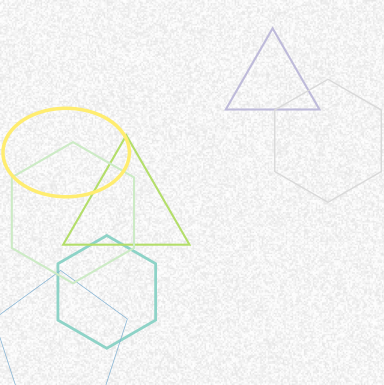[{"shape": "hexagon", "thickness": 2, "radius": 0.73, "center": [0.277, 0.242]}, {"shape": "triangle", "thickness": 1.5, "radius": 0.7, "center": [0.708, 0.786]}, {"shape": "pentagon", "thickness": 0.5, "radius": 0.91, "center": [0.158, 0.115]}, {"shape": "triangle", "thickness": 1.5, "radius": 0.95, "center": [0.328, 0.459]}, {"shape": "hexagon", "thickness": 1, "radius": 0.8, "center": [0.852, 0.634]}, {"shape": "hexagon", "thickness": 1.5, "radius": 0.92, "center": [0.189, 0.448]}, {"shape": "oval", "thickness": 2.5, "radius": 0.82, "center": [0.172, 0.604]}]